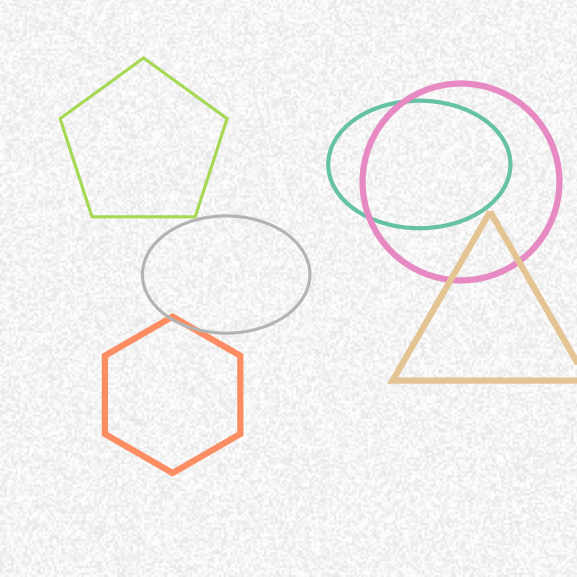[{"shape": "oval", "thickness": 2, "radius": 0.79, "center": [0.726, 0.714]}, {"shape": "hexagon", "thickness": 3, "radius": 0.68, "center": [0.299, 0.315]}, {"shape": "circle", "thickness": 3, "radius": 0.85, "center": [0.798, 0.684]}, {"shape": "pentagon", "thickness": 1.5, "radius": 0.76, "center": [0.249, 0.747]}, {"shape": "triangle", "thickness": 3, "radius": 0.97, "center": [0.849, 0.438]}, {"shape": "oval", "thickness": 1.5, "radius": 0.73, "center": [0.392, 0.524]}]